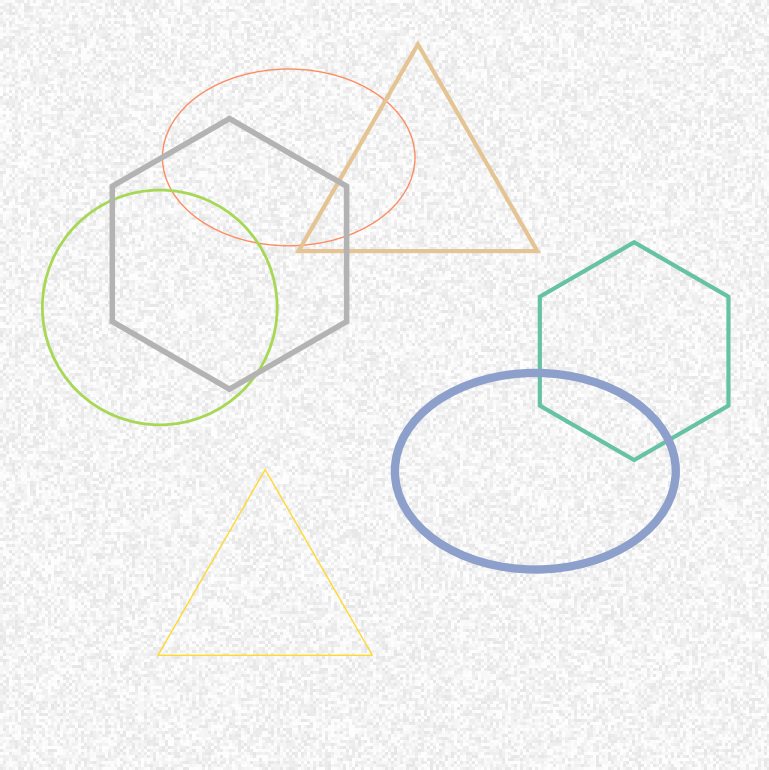[{"shape": "hexagon", "thickness": 1.5, "radius": 0.71, "center": [0.824, 0.544]}, {"shape": "oval", "thickness": 0.5, "radius": 0.82, "center": [0.375, 0.796]}, {"shape": "oval", "thickness": 3, "radius": 0.91, "center": [0.695, 0.388]}, {"shape": "circle", "thickness": 1, "radius": 0.76, "center": [0.207, 0.601]}, {"shape": "triangle", "thickness": 0.5, "radius": 0.8, "center": [0.344, 0.229]}, {"shape": "triangle", "thickness": 1.5, "radius": 0.9, "center": [0.543, 0.763]}, {"shape": "hexagon", "thickness": 2, "radius": 0.88, "center": [0.298, 0.67]}]